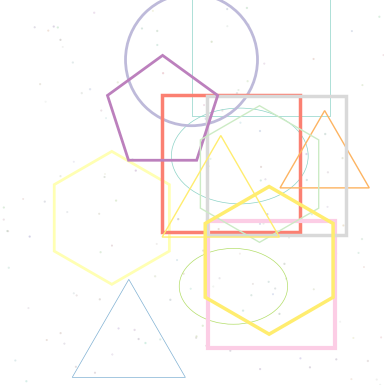[{"shape": "oval", "thickness": 0.5, "radius": 0.89, "center": [0.623, 0.595]}, {"shape": "square", "thickness": 0.5, "radius": 0.9, "center": [0.678, 0.877]}, {"shape": "hexagon", "thickness": 2, "radius": 0.86, "center": [0.29, 0.434]}, {"shape": "circle", "thickness": 2, "radius": 0.86, "center": [0.497, 0.845]}, {"shape": "square", "thickness": 2.5, "radius": 0.89, "center": [0.6, 0.576]}, {"shape": "triangle", "thickness": 0.5, "radius": 0.85, "center": [0.335, 0.105]}, {"shape": "triangle", "thickness": 1, "radius": 0.67, "center": [0.843, 0.579]}, {"shape": "oval", "thickness": 0.5, "radius": 0.7, "center": [0.606, 0.256]}, {"shape": "square", "thickness": 3, "radius": 0.83, "center": [0.705, 0.261]}, {"shape": "square", "thickness": 2.5, "radius": 0.9, "center": [0.719, 0.57]}, {"shape": "pentagon", "thickness": 2, "radius": 0.75, "center": [0.422, 0.706]}, {"shape": "hexagon", "thickness": 1, "radius": 0.89, "center": [0.674, 0.548]}, {"shape": "hexagon", "thickness": 2.5, "radius": 0.96, "center": [0.699, 0.324]}, {"shape": "triangle", "thickness": 1, "radius": 0.88, "center": [0.573, 0.472]}]